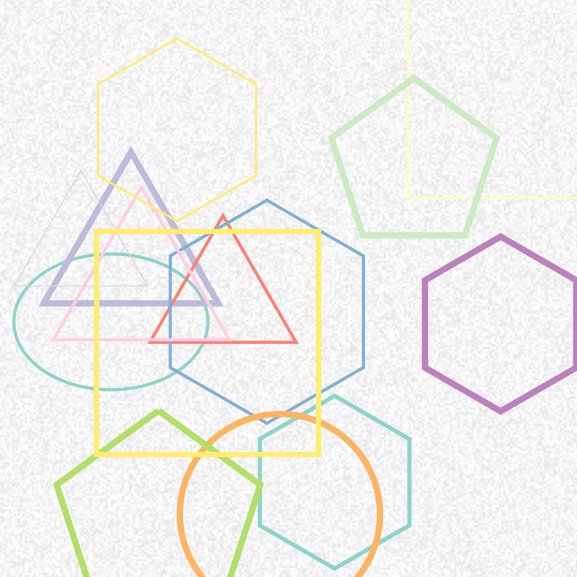[{"shape": "oval", "thickness": 1.5, "radius": 0.84, "center": [0.192, 0.442]}, {"shape": "hexagon", "thickness": 2, "radius": 0.75, "center": [0.579, 0.164]}, {"shape": "square", "thickness": 1, "radius": 0.88, "center": [0.883, 0.834]}, {"shape": "triangle", "thickness": 3, "radius": 0.87, "center": [0.227, 0.561]}, {"shape": "triangle", "thickness": 1.5, "radius": 0.73, "center": [0.386, 0.48]}, {"shape": "hexagon", "thickness": 1.5, "radius": 0.97, "center": [0.462, 0.459]}, {"shape": "circle", "thickness": 3, "radius": 0.87, "center": [0.485, 0.109]}, {"shape": "pentagon", "thickness": 3, "radius": 0.93, "center": [0.274, 0.103]}, {"shape": "triangle", "thickness": 1.5, "radius": 0.88, "center": [0.245, 0.499]}, {"shape": "triangle", "thickness": 0.5, "radius": 0.67, "center": [0.14, 0.571]}, {"shape": "hexagon", "thickness": 3, "radius": 0.76, "center": [0.867, 0.438]}, {"shape": "pentagon", "thickness": 3, "radius": 0.75, "center": [0.717, 0.713]}, {"shape": "hexagon", "thickness": 1, "radius": 0.79, "center": [0.307, 0.774]}, {"shape": "square", "thickness": 2.5, "radius": 0.96, "center": [0.358, 0.406]}]